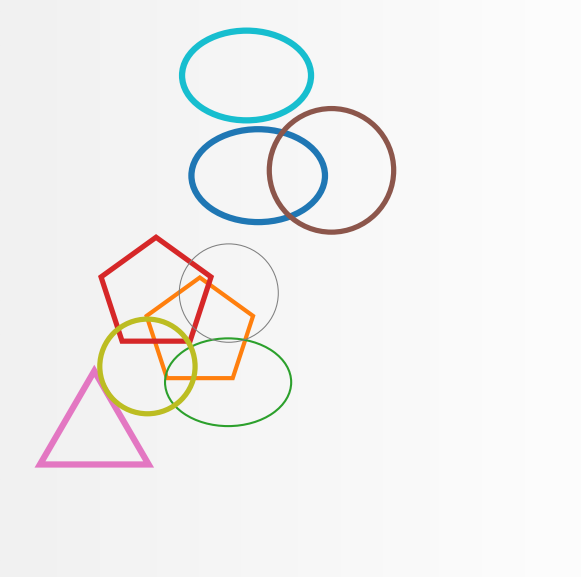[{"shape": "oval", "thickness": 3, "radius": 0.57, "center": [0.444, 0.695]}, {"shape": "pentagon", "thickness": 2, "radius": 0.48, "center": [0.344, 0.422]}, {"shape": "oval", "thickness": 1, "radius": 0.54, "center": [0.392, 0.337]}, {"shape": "pentagon", "thickness": 2.5, "radius": 0.5, "center": [0.268, 0.489]}, {"shape": "circle", "thickness": 2.5, "radius": 0.54, "center": [0.57, 0.704]}, {"shape": "triangle", "thickness": 3, "radius": 0.54, "center": [0.162, 0.249]}, {"shape": "circle", "thickness": 0.5, "radius": 0.43, "center": [0.394, 0.492]}, {"shape": "circle", "thickness": 2.5, "radius": 0.41, "center": [0.254, 0.365]}, {"shape": "oval", "thickness": 3, "radius": 0.55, "center": [0.424, 0.868]}]